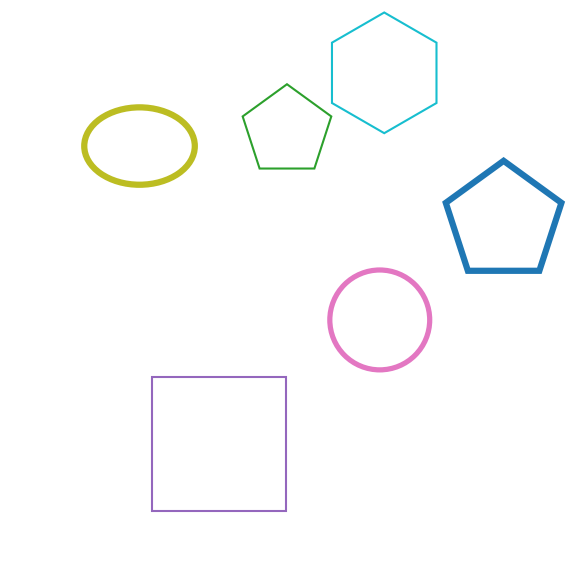[{"shape": "pentagon", "thickness": 3, "radius": 0.53, "center": [0.872, 0.615]}, {"shape": "pentagon", "thickness": 1, "radius": 0.4, "center": [0.497, 0.773]}, {"shape": "square", "thickness": 1, "radius": 0.58, "center": [0.379, 0.23]}, {"shape": "circle", "thickness": 2.5, "radius": 0.43, "center": [0.658, 0.445]}, {"shape": "oval", "thickness": 3, "radius": 0.48, "center": [0.242, 0.746]}, {"shape": "hexagon", "thickness": 1, "radius": 0.52, "center": [0.665, 0.873]}]